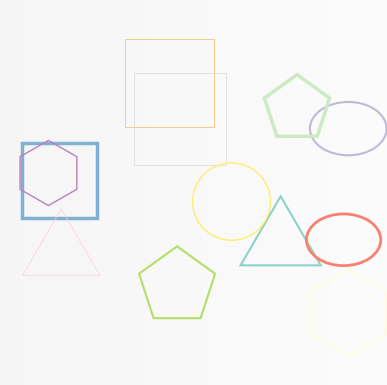[{"shape": "triangle", "thickness": 1.5, "radius": 0.6, "center": [0.724, 0.371]}, {"shape": "hexagon", "thickness": 0.5, "radius": 0.56, "center": [0.899, 0.188]}, {"shape": "oval", "thickness": 1.5, "radius": 0.49, "center": [0.899, 0.666]}, {"shape": "oval", "thickness": 2, "radius": 0.48, "center": [0.887, 0.377]}, {"shape": "square", "thickness": 2.5, "radius": 0.48, "center": [0.153, 0.531]}, {"shape": "square", "thickness": 0.5, "radius": 0.58, "center": [0.437, 0.785]}, {"shape": "pentagon", "thickness": 1.5, "radius": 0.52, "center": [0.457, 0.257]}, {"shape": "triangle", "thickness": 0.5, "radius": 0.58, "center": [0.158, 0.342]}, {"shape": "square", "thickness": 0.5, "radius": 0.59, "center": [0.465, 0.691]}, {"shape": "hexagon", "thickness": 1, "radius": 0.42, "center": [0.125, 0.551]}, {"shape": "pentagon", "thickness": 2.5, "radius": 0.44, "center": [0.767, 0.718]}, {"shape": "circle", "thickness": 1, "radius": 0.5, "center": [0.597, 0.476]}]